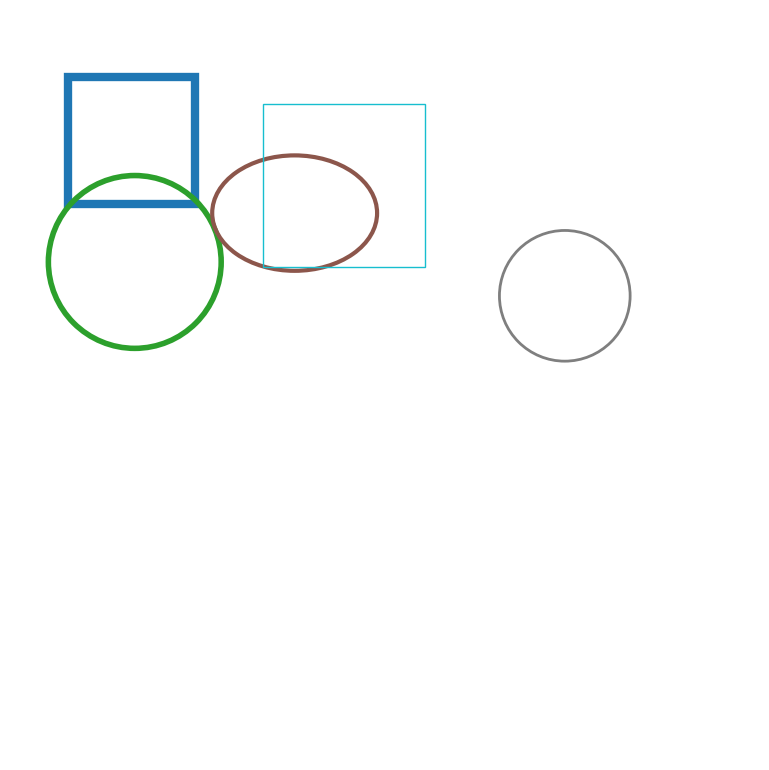[{"shape": "square", "thickness": 3, "radius": 0.41, "center": [0.17, 0.818]}, {"shape": "circle", "thickness": 2, "radius": 0.56, "center": [0.175, 0.66]}, {"shape": "oval", "thickness": 1.5, "radius": 0.54, "center": [0.383, 0.723]}, {"shape": "circle", "thickness": 1, "radius": 0.42, "center": [0.733, 0.616]}, {"shape": "square", "thickness": 0.5, "radius": 0.53, "center": [0.447, 0.759]}]